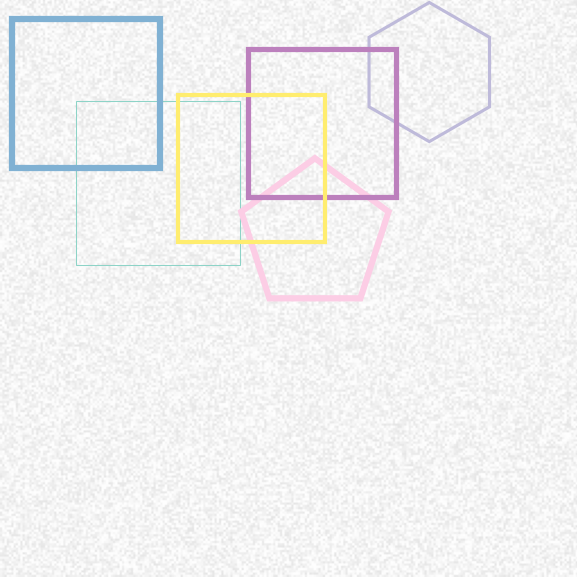[{"shape": "square", "thickness": 0.5, "radius": 0.71, "center": [0.273, 0.683]}, {"shape": "hexagon", "thickness": 1.5, "radius": 0.6, "center": [0.743, 0.874]}, {"shape": "square", "thickness": 3, "radius": 0.64, "center": [0.149, 0.837]}, {"shape": "pentagon", "thickness": 3, "radius": 0.67, "center": [0.545, 0.591]}, {"shape": "square", "thickness": 2.5, "radius": 0.64, "center": [0.558, 0.786]}, {"shape": "square", "thickness": 2, "radius": 0.64, "center": [0.436, 0.708]}]